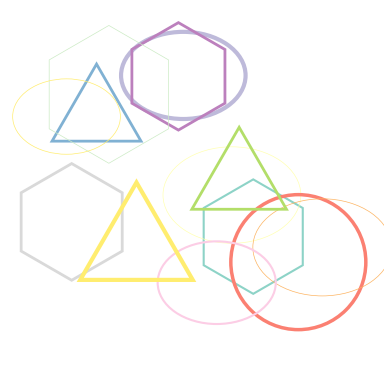[{"shape": "hexagon", "thickness": 1.5, "radius": 0.74, "center": [0.658, 0.385]}, {"shape": "oval", "thickness": 0.5, "radius": 0.89, "center": [0.602, 0.493]}, {"shape": "oval", "thickness": 3, "radius": 0.81, "center": [0.476, 0.804]}, {"shape": "circle", "thickness": 2.5, "radius": 0.88, "center": [0.775, 0.319]}, {"shape": "triangle", "thickness": 2, "radius": 0.67, "center": [0.251, 0.7]}, {"shape": "oval", "thickness": 0.5, "radius": 0.9, "center": [0.837, 0.358]}, {"shape": "triangle", "thickness": 2, "radius": 0.71, "center": [0.621, 0.527]}, {"shape": "oval", "thickness": 1.5, "radius": 0.77, "center": [0.563, 0.266]}, {"shape": "hexagon", "thickness": 2, "radius": 0.76, "center": [0.186, 0.424]}, {"shape": "hexagon", "thickness": 2, "radius": 0.7, "center": [0.463, 0.802]}, {"shape": "hexagon", "thickness": 0.5, "radius": 0.89, "center": [0.283, 0.755]}, {"shape": "oval", "thickness": 0.5, "radius": 0.7, "center": [0.173, 0.697]}, {"shape": "triangle", "thickness": 3, "radius": 0.84, "center": [0.355, 0.357]}]